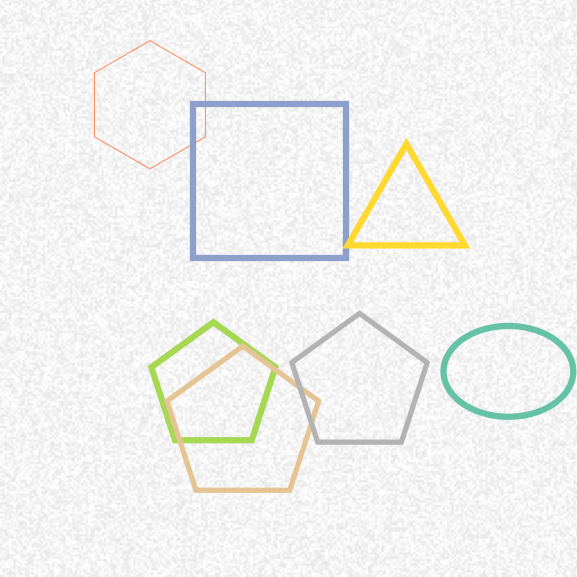[{"shape": "oval", "thickness": 3, "radius": 0.56, "center": [0.88, 0.356]}, {"shape": "hexagon", "thickness": 0.5, "radius": 0.55, "center": [0.26, 0.818]}, {"shape": "square", "thickness": 3, "radius": 0.67, "center": [0.467, 0.685]}, {"shape": "pentagon", "thickness": 3, "radius": 0.56, "center": [0.369, 0.328]}, {"shape": "triangle", "thickness": 3, "radius": 0.59, "center": [0.704, 0.633]}, {"shape": "pentagon", "thickness": 2.5, "radius": 0.69, "center": [0.42, 0.262]}, {"shape": "pentagon", "thickness": 2.5, "radius": 0.62, "center": [0.623, 0.333]}]